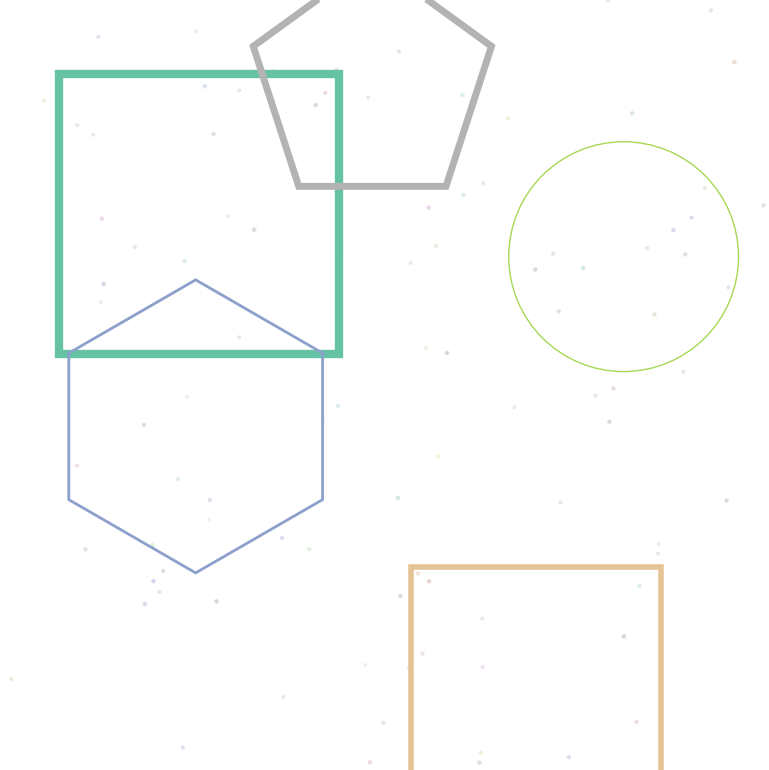[{"shape": "square", "thickness": 3, "radius": 0.91, "center": [0.259, 0.722]}, {"shape": "hexagon", "thickness": 1, "radius": 0.95, "center": [0.254, 0.446]}, {"shape": "circle", "thickness": 0.5, "radius": 0.75, "center": [0.81, 0.667]}, {"shape": "square", "thickness": 2, "radius": 0.81, "center": [0.696, 0.101]}, {"shape": "pentagon", "thickness": 2.5, "radius": 0.81, "center": [0.484, 0.89]}]